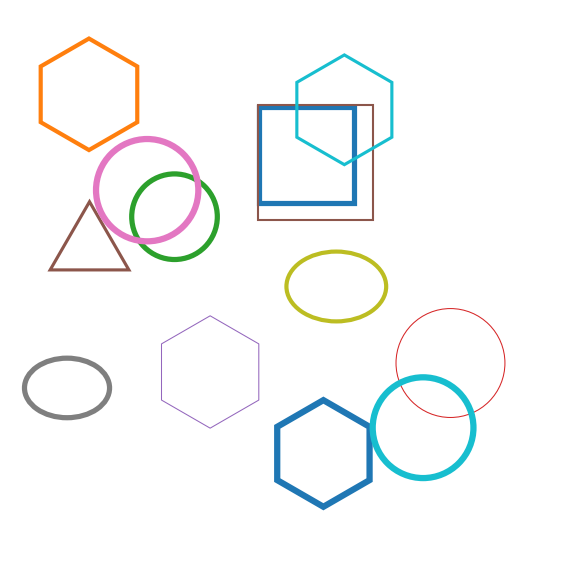[{"shape": "hexagon", "thickness": 3, "radius": 0.46, "center": [0.56, 0.214]}, {"shape": "square", "thickness": 2.5, "radius": 0.41, "center": [0.531, 0.731]}, {"shape": "hexagon", "thickness": 2, "radius": 0.48, "center": [0.154, 0.836]}, {"shape": "circle", "thickness": 2.5, "radius": 0.37, "center": [0.302, 0.624]}, {"shape": "circle", "thickness": 0.5, "radius": 0.47, "center": [0.78, 0.371]}, {"shape": "hexagon", "thickness": 0.5, "radius": 0.49, "center": [0.364, 0.355]}, {"shape": "triangle", "thickness": 1.5, "radius": 0.39, "center": [0.155, 0.571]}, {"shape": "square", "thickness": 1, "radius": 0.5, "center": [0.547, 0.718]}, {"shape": "circle", "thickness": 3, "radius": 0.44, "center": [0.255, 0.67]}, {"shape": "oval", "thickness": 2.5, "radius": 0.37, "center": [0.116, 0.327]}, {"shape": "oval", "thickness": 2, "radius": 0.43, "center": [0.582, 0.503]}, {"shape": "circle", "thickness": 3, "radius": 0.44, "center": [0.733, 0.259]}, {"shape": "hexagon", "thickness": 1.5, "radius": 0.47, "center": [0.596, 0.809]}]